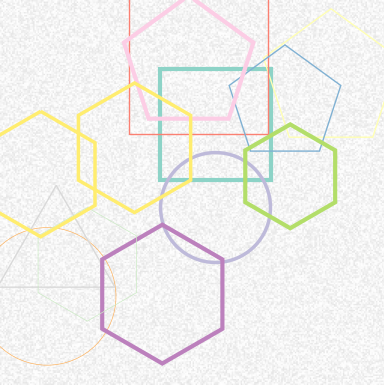[{"shape": "square", "thickness": 3, "radius": 0.72, "center": [0.56, 0.677]}, {"shape": "pentagon", "thickness": 1, "radius": 0.92, "center": [0.86, 0.793]}, {"shape": "circle", "thickness": 2.5, "radius": 0.71, "center": [0.56, 0.461]}, {"shape": "square", "thickness": 1, "radius": 0.91, "center": [0.515, 0.833]}, {"shape": "pentagon", "thickness": 1, "radius": 0.76, "center": [0.74, 0.731]}, {"shape": "circle", "thickness": 0.5, "radius": 0.89, "center": [0.122, 0.23]}, {"shape": "hexagon", "thickness": 3, "radius": 0.67, "center": [0.754, 0.542]}, {"shape": "pentagon", "thickness": 3, "radius": 0.88, "center": [0.49, 0.835]}, {"shape": "triangle", "thickness": 1, "radius": 0.88, "center": [0.146, 0.342]}, {"shape": "hexagon", "thickness": 3, "radius": 0.9, "center": [0.422, 0.236]}, {"shape": "hexagon", "thickness": 0.5, "radius": 0.74, "center": [0.227, 0.314]}, {"shape": "hexagon", "thickness": 2.5, "radius": 0.84, "center": [0.349, 0.616]}, {"shape": "hexagon", "thickness": 2.5, "radius": 0.81, "center": [0.106, 0.548]}]